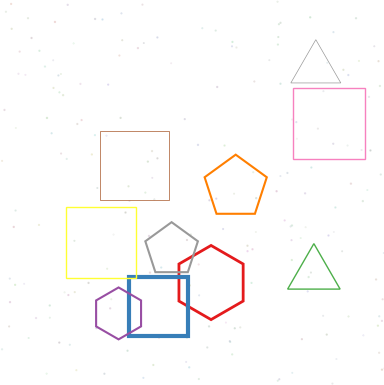[{"shape": "hexagon", "thickness": 2, "radius": 0.48, "center": [0.548, 0.266]}, {"shape": "square", "thickness": 3, "radius": 0.39, "center": [0.411, 0.204]}, {"shape": "triangle", "thickness": 1, "radius": 0.39, "center": [0.815, 0.288]}, {"shape": "hexagon", "thickness": 1.5, "radius": 0.34, "center": [0.308, 0.186]}, {"shape": "pentagon", "thickness": 1.5, "radius": 0.42, "center": [0.612, 0.513]}, {"shape": "square", "thickness": 1, "radius": 0.46, "center": [0.262, 0.37]}, {"shape": "square", "thickness": 0.5, "radius": 0.45, "center": [0.35, 0.569]}, {"shape": "square", "thickness": 1, "radius": 0.46, "center": [0.855, 0.68]}, {"shape": "pentagon", "thickness": 1.5, "radius": 0.36, "center": [0.446, 0.351]}, {"shape": "triangle", "thickness": 0.5, "radius": 0.37, "center": [0.82, 0.822]}]